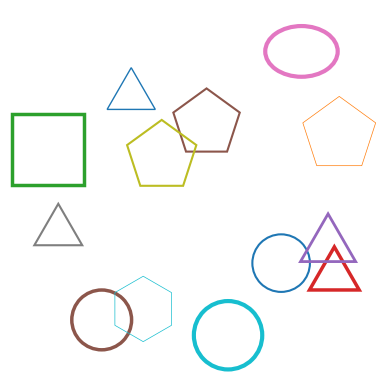[{"shape": "triangle", "thickness": 1, "radius": 0.36, "center": [0.341, 0.752]}, {"shape": "circle", "thickness": 1.5, "radius": 0.37, "center": [0.73, 0.317]}, {"shape": "pentagon", "thickness": 0.5, "radius": 0.5, "center": [0.881, 0.65]}, {"shape": "square", "thickness": 2.5, "radius": 0.46, "center": [0.125, 0.611]}, {"shape": "triangle", "thickness": 2.5, "radius": 0.37, "center": [0.868, 0.284]}, {"shape": "triangle", "thickness": 2, "radius": 0.41, "center": [0.852, 0.362]}, {"shape": "circle", "thickness": 2.5, "radius": 0.39, "center": [0.264, 0.169]}, {"shape": "pentagon", "thickness": 1.5, "radius": 0.45, "center": [0.536, 0.68]}, {"shape": "oval", "thickness": 3, "radius": 0.47, "center": [0.783, 0.866]}, {"shape": "triangle", "thickness": 1.5, "radius": 0.36, "center": [0.151, 0.399]}, {"shape": "pentagon", "thickness": 1.5, "radius": 0.47, "center": [0.42, 0.594]}, {"shape": "circle", "thickness": 3, "radius": 0.44, "center": [0.592, 0.129]}, {"shape": "hexagon", "thickness": 0.5, "radius": 0.42, "center": [0.372, 0.198]}]